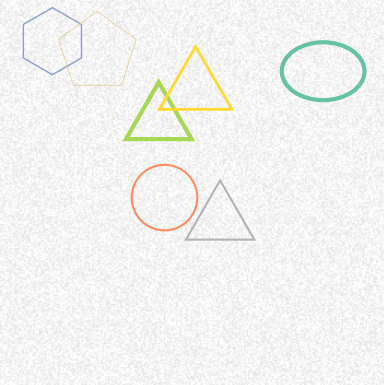[{"shape": "oval", "thickness": 3, "radius": 0.54, "center": [0.839, 0.815]}, {"shape": "circle", "thickness": 1.5, "radius": 0.43, "center": [0.427, 0.487]}, {"shape": "hexagon", "thickness": 1, "radius": 0.44, "center": [0.136, 0.893]}, {"shape": "triangle", "thickness": 3, "radius": 0.49, "center": [0.412, 0.688]}, {"shape": "triangle", "thickness": 2, "radius": 0.54, "center": [0.508, 0.77]}, {"shape": "pentagon", "thickness": 0.5, "radius": 0.53, "center": [0.253, 0.865]}, {"shape": "triangle", "thickness": 1.5, "radius": 0.51, "center": [0.572, 0.429]}]